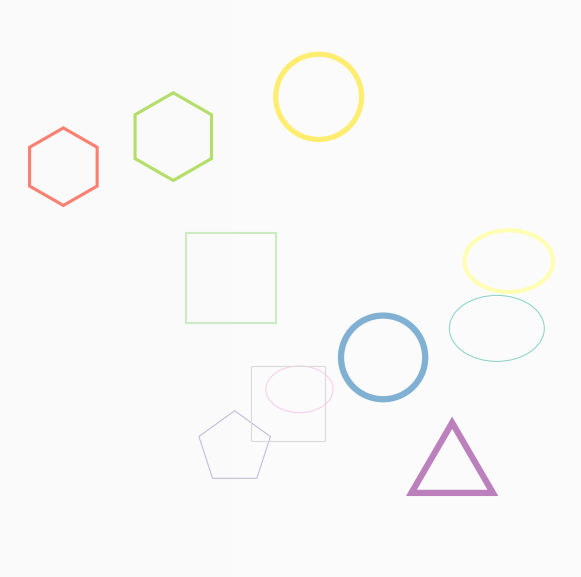[{"shape": "oval", "thickness": 0.5, "radius": 0.41, "center": [0.855, 0.43]}, {"shape": "oval", "thickness": 2, "radius": 0.38, "center": [0.875, 0.547]}, {"shape": "pentagon", "thickness": 0.5, "radius": 0.32, "center": [0.404, 0.223]}, {"shape": "hexagon", "thickness": 1.5, "radius": 0.34, "center": [0.109, 0.711]}, {"shape": "circle", "thickness": 3, "radius": 0.36, "center": [0.659, 0.38]}, {"shape": "hexagon", "thickness": 1.5, "radius": 0.38, "center": [0.298, 0.763]}, {"shape": "oval", "thickness": 0.5, "radius": 0.29, "center": [0.515, 0.325]}, {"shape": "square", "thickness": 0.5, "radius": 0.32, "center": [0.496, 0.3]}, {"shape": "triangle", "thickness": 3, "radius": 0.4, "center": [0.778, 0.186]}, {"shape": "square", "thickness": 1, "radius": 0.39, "center": [0.398, 0.518]}, {"shape": "circle", "thickness": 2.5, "radius": 0.37, "center": [0.548, 0.831]}]